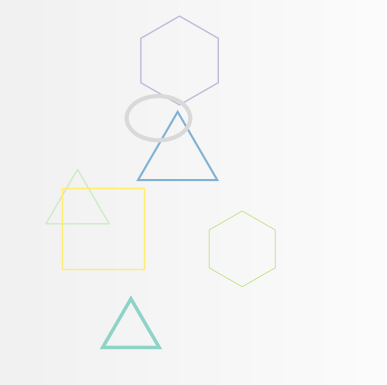[{"shape": "triangle", "thickness": 2.5, "radius": 0.42, "center": [0.338, 0.14]}, {"shape": "hexagon", "thickness": 1, "radius": 0.58, "center": [0.463, 0.843]}, {"shape": "triangle", "thickness": 1.5, "radius": 0.59, "center": [0.458, 0.591]}, {"shape": "hexagon", "thickness": 0.5, "radius": 0.49, "center": [0.625, 0.354]}, {"shape": "oval", "thickness": 3, "radius": 0.41, "center": [0.409, 0.693]}, {"shape": "triangle", "thickness": 1, "radius": 0.47, "center": [0.2, 0.466]}, {"shape": "square", "thickness": 1, "radius": 0.53, "center": [0.266, 0.407]}]